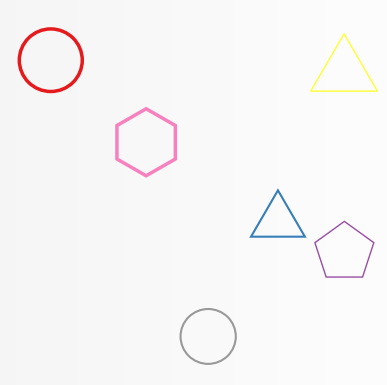[{"shape": "circle", "thickness": 2.5, "radius": 0.41, "center": [0.131, 0.844]}, {"shape": "triangle", "thickness": 1.5, "radius": 0.4, "center": [0.717, 0.425]}, {"shape": "pentagon", "thickness": 1, "radius": 0.4, "center": [0.889, 0.345]}, {"shape": "triangle", "thickness": 1, "radius": 0.5, "center": [0.888, 0.813]}, {"shape": "hexagon", "thickness": 2.5, "radius": 0.44, "center": [0.377, 0.63]}, {"shape": "circle", "thickness": 1.5, "radius": 0.36, "center": [0.537, 0.126]}]